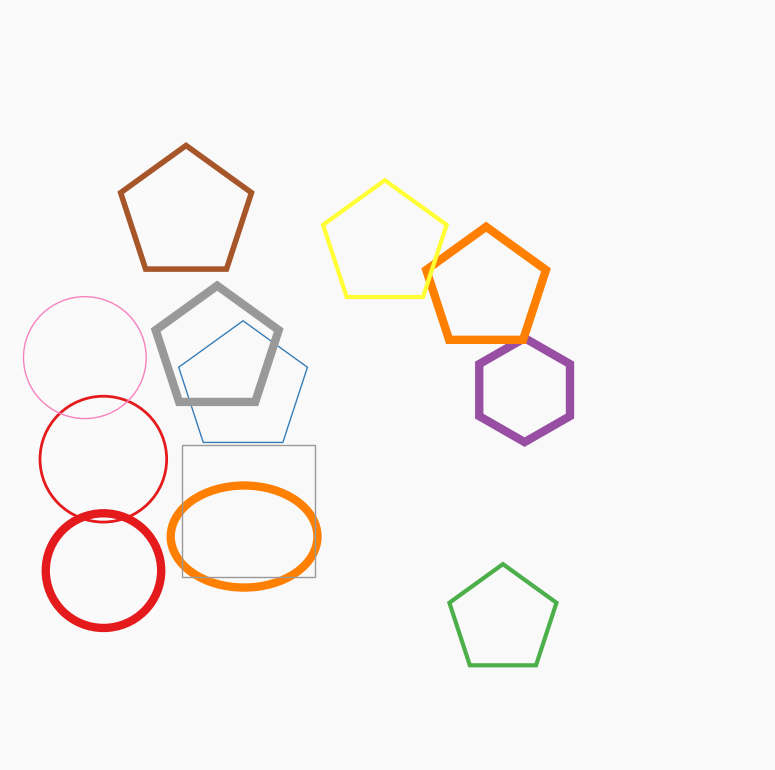[{"shape": "circle", "thickness": 1, "radius": 0.41, "center": [0.133, 0.404]}, {"shape": "circle", "thickness": 3, "radius": 0.37, "center": [0.134, 0.259]}, {"shape": "pentagon", "thickness": 0.5, "radius": 0.44, "center": [0.314, 0.496]}, {"shape": "pentagon", "thickness": 1.5, "radius": 0.36, "center": [0.649, 0.195]}, {"shape": "hexagon", "thickness": 3, "radius": 0.34, "center": [0.677, 0.493]}, {"shape": "oval", "thickness": 3, "radius": 0.47, "center": [0.315, 0.303]}, {"shape": "pentagon", "thickness": 3, "radius": 0.41, "center": [0.627, 0.624]}, {"shape": "pentagon", "thickness": 1.5, "radius": 0.42, "center": [0.497, 0.682]}, {"shape": "pentagon", "thickness": 2, "radius": 0.44, "center": [0.24, 0.722]}, {"shape": "circle", "thickness": 0.5, "radius": 0.4, "center": [0.109, 0.536]}, {"shape": "square", "thickness": 0.5, "radius": 0.43, "center": [0.32, 0.336]}, {"shape": "pentagon", "thickness": 3, "radius": 0.42, "center": [0.28, 0.546]}]